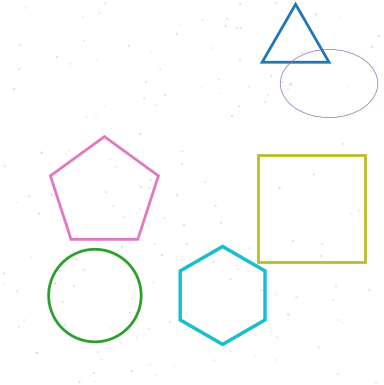[{"shape": "triangle", "thickness": 2, "radius": 0.5, "center": [0.768, 0.889]}, {"shape": "circle", "thickness": 2, "radius": 0.6, "center": [0.247, 0.232]}, {"shape": "oval", "thickness": 0.5, "radius": 0.63, "center": [0.855, 0.783]}, {"shape": "pentagon", "thickness": 2, "radius": 0.74, "center": [0.271, 0.498]}, {"shape": "square", "thickness": 2, "radius": 0.69, "center": [0.81, 0.459]}, {"shape": "hexagon", "thickness": 2.5, "radius": 0.64, "center": [0.578, 0.233]}]